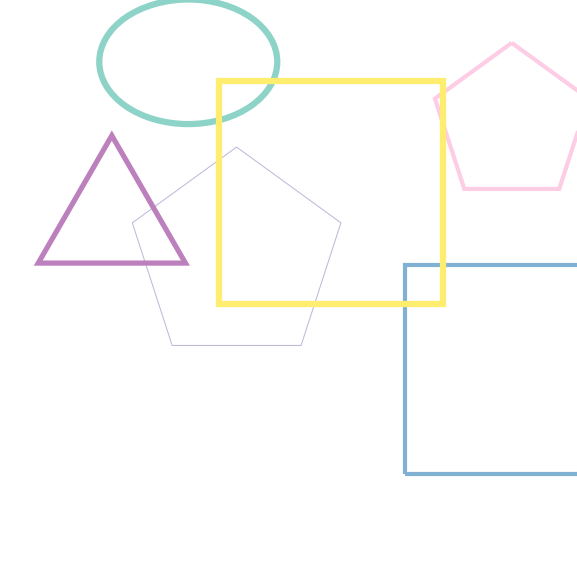[{"shape": "oval", "thickness": 3, "radius": 0.77, "center": [0.326, 0.892]}, {"shape": "pentagon", "thickness": 0.5, "radius": 0.95, "center": [0.41, 0.555]}, {"shape": "square", "thickness": 2, "radius": 0.9, "center": [0.883, 0.359]}, {"shape": "pentagon", "thickness": 2, "radius": 0.7, "center": [0.886, 0.785]}, {"shape": "triangle", "thickness": 2.5, "radius": 0.74, "center": [0.194, 0.617]}, {"shape": "square", "thickness": 3, "radius": 0.97, "center": [0.573, 0.666]}]